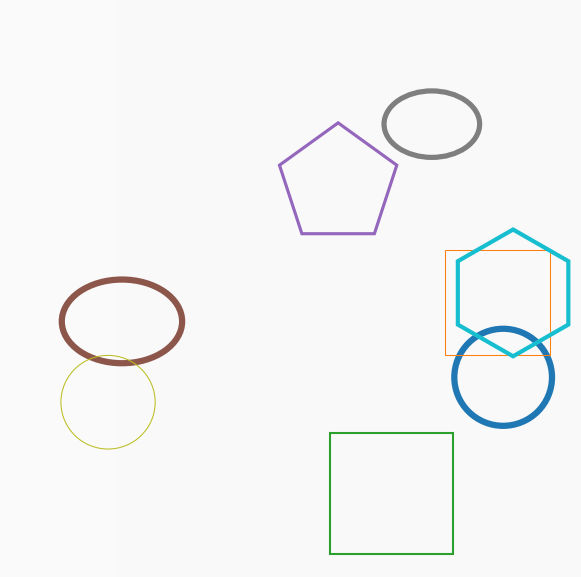[{"shape": "circle", "thickness": 3, "radius": 0.42, "center": [0.866, 0.346]}, {"shape": "square", "thickness": 0.5, "radius": 0.45, "center": [0.855, 0.476]}, {"shape": "square", "thickness": 1, "radius": 0.53, "center": [0.674, 0.144]}, {"shape": "pentagon", "thickness": 1.5, "radius": 0.53, "center": [0.582, 0.68]}, {"shape": "oval", "thickness": 3, "radius": 0.52, "center": [0.21, 0.443]}, {"shape": "oval", "thickness": 2.5, "radius": 0.41, "center": [0.743, 0.784]}, {"shape": "circle", "thickness": 0.5, "radius": 0.41, "center": [0.186, 0.303]}, {"shape": "hexagon", "thickness": 2, "radius": 0.55, "center": [0.883, 0.492]}]